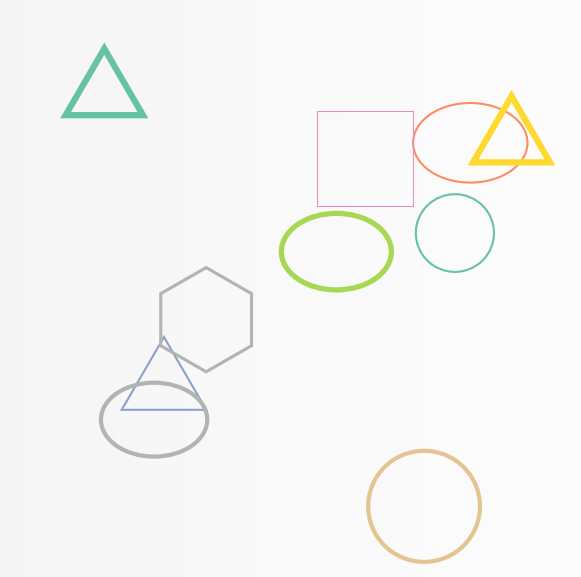[{"shape": "triangle", "thickness": 3, "radius": 0.38, "center": [0.179, 0.838]}, {"shape": "circle", "thickness": 1, "radius": 0.34, "center": [0.783, 0.596]}, {"shape": "oval", "thickness": 1, "radius": 0.49, "center": [0.809, 0.752]}, {"shape": "triangle", "thickness": 1, "radius": 0.42, "center": [0.282, 0.332]}, {"shape": "square", "thickness": 0.5, "radius": 0.41, "center": [0.629, 0.725]}, {"shape": "oval", "thickness": 2.5, "radius": 0.47, "center": [0.579, 0.563]}, {"shape": "triangle", "thickness": 3, "radius": 0.38, "center": [0.88, 0.756]}, {"shape": "circle", "thickness": 2, "radius": 0.48, "center": [0.73, 0.122]}, {"shape": "hexagon", "thickness": 1.5, "radius": 0.45, "center": [0.355, 0.446]}, {"shape": "oval", "thickness": 2, "radius": 0.46, "center": [0.265, 0.272]}]